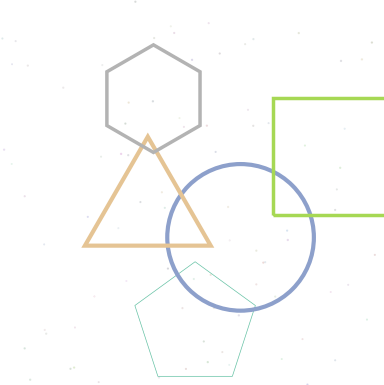[{"shape": "pentagon", "thickness": 0.5, "radius": 0.82, "center": [0.507, 0.156]}, {"shape": "circle", "thickness": 3, "radius": 0.95, "center": [0.625, 0.383]}, {"shape": "square", "thickness": 2.5, "radius": 0.77, "center": [0.862, 0.594]}, {"shape": "triangle", "thickness": 3, "radius": 0.94, "center": [0.384, 0.456]}, {"shape": "hexagon", "thickness": 2.5, "radius": 0.7, "center": [0.399, 0.744]}]